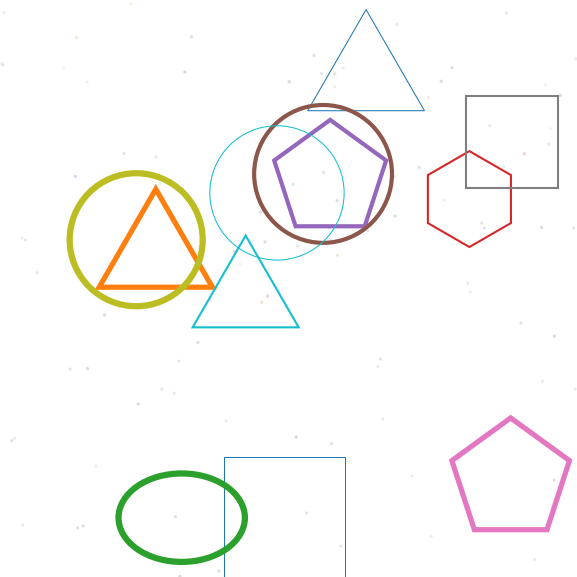[{"shape": "square", "thickness": 0.5, "radius": 0.52, "center": [0.493, 0.103]}, {"shape": "triangle", "thickness": 0.5, "radius": 0.58, "center": [0.634, 0.866]}, {"shape": "triangle", "thickness": 2.5, "radius": 0.57, "center": [0.27, 0.558]}, {"shape": "oval", "thickness": 3, "radius": 0.55, "center": [0.315, 0.103]}, {"shape": "hexagon", "thickness": 1, "radius": 0.42, "center": [0.813, 0.654]}, {"shape": "pentagon", "thickness": 2, "radius": 0.51, "center": [0.572, 0.69]}, {"shape": "circle", "thickness": 2, "radius": 0.6, "center": [0.559, 0.698]}, {"shape": "pentagon", "thickness": 2.5, "radius": 0.53, "center": [0.884, 0.168]}, {"shape": "square", "thickness": 1, "radius": 0.4, "center": [0.887, 0.753]}, {"shape": "circle", "thickness": 3, "radius": 0.58, "center": [0.236, 0.584]}, {"shape": "circle", "thickness": 0.5, "radius": 0.58, "center": [0.48, 0.665]}, {"shape": "triangle", "thickness": 1, "radius": 0.53, "center": [0.425, 0.485]}]